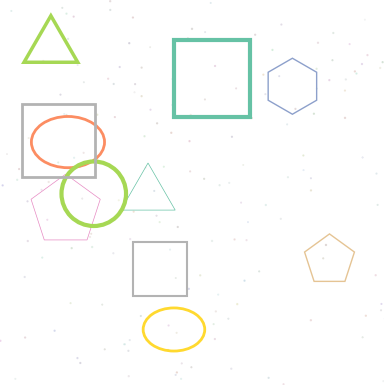[{"shape": "square", "thickness": 3, "radius": 0.5, "center": [0.551, 0.796]}, {"shape": "triangle", "thickness": 0.5, "radius": 0.41, "center": [0.384, 0.495]}, {"shape": "oval", "thickness": 2, "radius": 0.48, "center": [0.177, 0.631]}, {"shape": "hexagon", "thickness": 1, "radius": 0.36, "center": [0.759, 0.776]}, {"shape": "pentagon", "thickness": 0.5, "radius": 0.47, "center": [0.171, 0.453]}, {"shape": "triangle", "thickness": 2.5, "radius": 0.4, "center": [0.132, 0.879]}, {"shape": "circle", "thickness": 3, "radius": 0.42, "center": [0.244, 0.497]}, {"shape": "oval", "thickness": 2, "radius": 0.4, "center": [0.452, 0.144]}, {"shape": "pentagon", "thickness": 1, "radius": 0.34, "center": [0.856, 0.324]}, {"shape": "square", "thickness": 2, "radius": 0.48, "center": [0.152, 0.636]}, {"shape": "square", "thickness": 1.5, "radius": 0.35, "center": [0.415, 0.301]}]